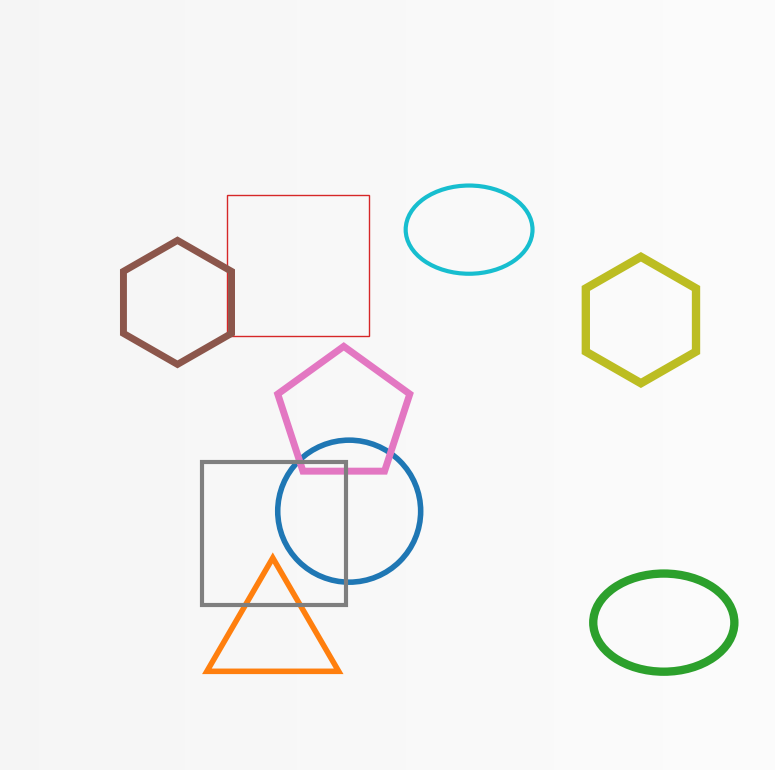[{"shape": "circle", "thickness": 2, "radius": 0.46, "center": [0.451, 0.336]}, {"shape": "triangle", "thickness": 2, "radius": 0.49, "center": [0.352, 0.177]}, {"shape": "oval", "thickness": 3, "radius": 0.46, "center": [0.857, 0.191]}, {"shape": "square", "thickness": 0.5, "radius": 0.46, "center": [0.385, 0.655]}, {"shape": "hexagon", "thickness": 2.5, "radius": 0.4, "center": [0.229, 0.607]}, {"shape": "pentagon", "thickness": 2.5, "radius": 0.45, "center": [0.444, 0.461]}, {"shape": "square", "thickness": 1.5, "radius": 0.46, "center": [0.353, 0.307]}, {"shape": "hexagon", "thickness": 3, "radius": 0.41, "center": [0.827, 0.584]}, {"shape": "oval", "thickness": 1.5, "radius": 0.41, "center": [0.605, 0.702]}]